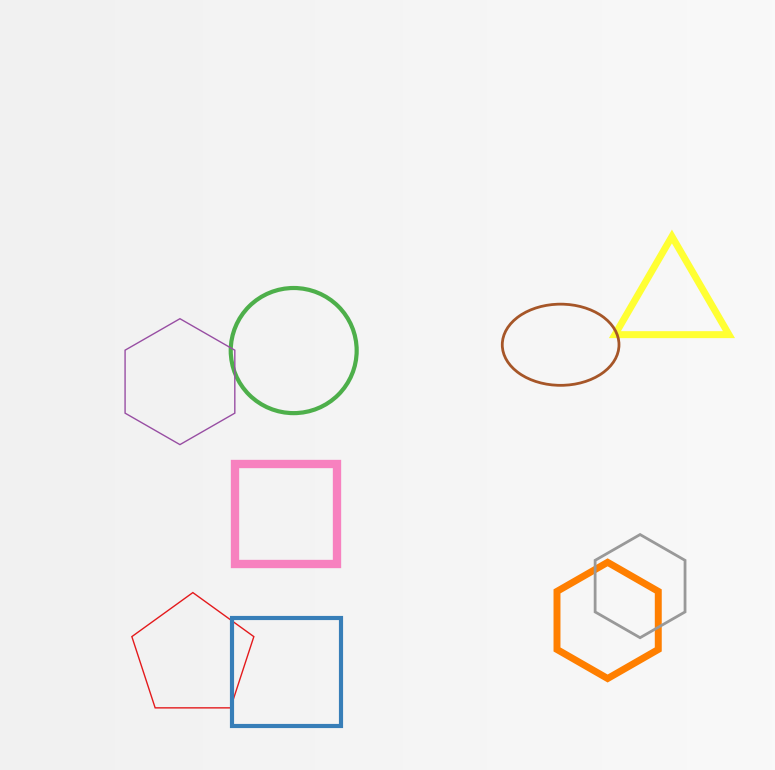[{"shape": "pentagon", "thickness": 0.5, "radius": 0.41, "center": [0.249, 0.148]}, {"shape": "square", "thickness": 1.5, "radius": 0.35, "center": [0.37, 0.127]}, {"shape": "circle", "thickness": 1.5, "radius": 0.41, "center": [0.379, 0.545]}, {"shape": "hexagon", "thickness": 0.5, "radius": 0.41, "center": [0.232, 0.504]}, {"shape": "hexagon", "thickness": 2.5, "radius": 0.38, "center": [0.784, 0.194]}, {"shape": "triangle", "thickness": 2.5, "radius": 0.42, "center": [0.867, 0.608]}, {"shape": "oval", "thickness": 1, "radius": 0.38, "center": [0.723, 0.552]}, {"shape": "square", "thickness": 3, "radius": 0.33, "center": [0.369, 0.332]}, {"shape": "hexagon", "thickness": 1, "radius": 0.33, "center": [0.826, 0.239]}]